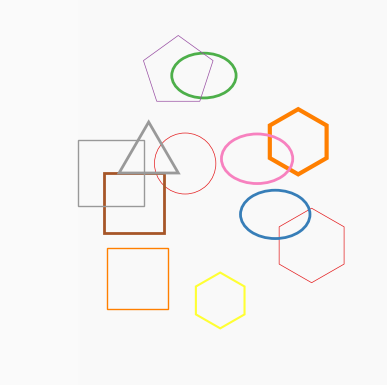[{"shape": "hexagon", "thickness": 0.5, "radius": 0.48, "center": [0.804, 0.362]}, {"shape": "circle", "thickness": 0.5, "radius": 0.4, "center": [0.478, 0.575]}, {"shape": "oval", "thickness": 2, "radius": 0.45, "center": [0.71, 0.443]}, {"shape": "oval", "thickness": 2, "radius": 0.42, "center": [0.526, 0.804]}, {"shape": "pentagon", "thickness": 0.5, "radius": 0.47, "center": [0.46, 0.813]}, {"shape": "hexagon", "thickness": 3, "radius": 0.42, "center": [0.77, 0.632]}, {"shape": "square", "thickness": 1, "radius": 0.4, "center": [0.355, 0.276]}, {"shape": "hexagon", "thickness": 1.5, "radius": 0.36, "center": [0.568, 0.22]}, {"shape": "square", "thickness": 2, "radius": 0.39, "center": [0.345, 0.472]}, {"shape": "oval", "thickness": 2, "radius": 0.46, "center": [0.663, 0.588]}, {"shape": "triangle", "thickness": 2, "radius": 0.44, "center": [0.384, 0.595]}, {"shape": "square", "thickness": 1, "radius": 0.43, "center": [0.287, 0.55]}]